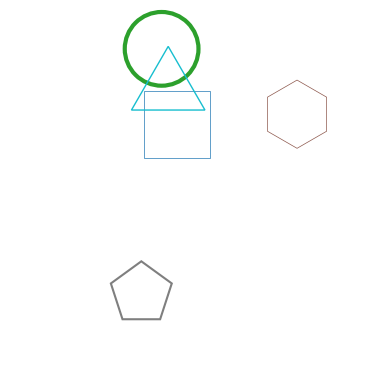[{"shape": "square", "thickness": 0.5, "radius": 0.43, "center": [0.46, 0.677]}, {"shape": "circle", "thickness": 3, "radius": 0.48, "center": [0.42, 0.873]}, {"shape": "hexagon", "thickness": 0.5, "radius": 0.44, "center": [0.772, 0.703]}, {"shape": "pentagon", "thickness": 1.5, "radius": 0.42, "center": [0.367, 0.238]}, {"shape": "triangle", "thickness": 1, "radius": 0.55, "center": [0.437, 0.769]}]